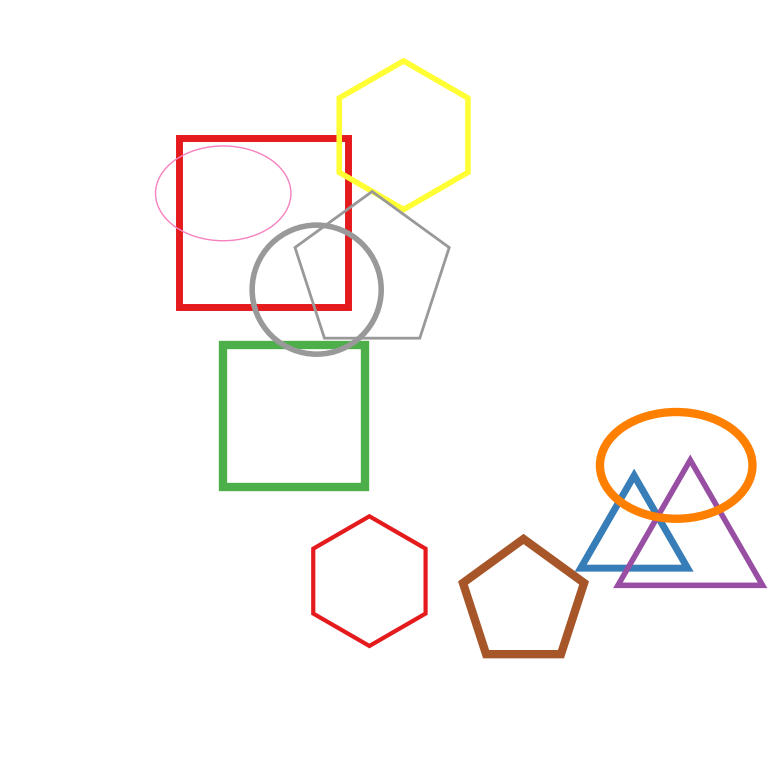[{"shape": "square", "thickness": 2.5, "radius": 0.55, "center": [0.342, 0.711]}, {"shape": "hexagon", "thickness": 1.5, "radius": 0.42, "center": [0.48, 0.245]}, {"shape": "triangle", "thickness": 2.5, "radius": 0.4, "center": [0.824, 0.302]}, {"shape": "square", "thickness": 3, "radius": 0.46, "center": [0.382, 0.46]}, {"shape": "triangle", "thickness": 2, "radius": 0.54, "center": [0.896, 0.294]}, {"shape": "oval", "thickness": 3, "radius": 0.5, "center": [0.878, 0.396]}, {"shape": "hexagon", "thickness": 2, "radius": 0.48, "center": [0.524, 0.824]}, {"shape": "pentagon", "thickness": 3, "radius": 0.41, "center": [0.68, 0.217]}, {"shape": "oval", "thickness": 0.5, "radius": 0.44, "center": [0.29, 0.749]}, {"shape": "circle", "thickness": 2, "radius": 0.42, "center": [0.411, 0.624]}, {"shape": "pentagon", "thickness": 1, "radius": 0.53, "center": [0.483, 0.646]}]